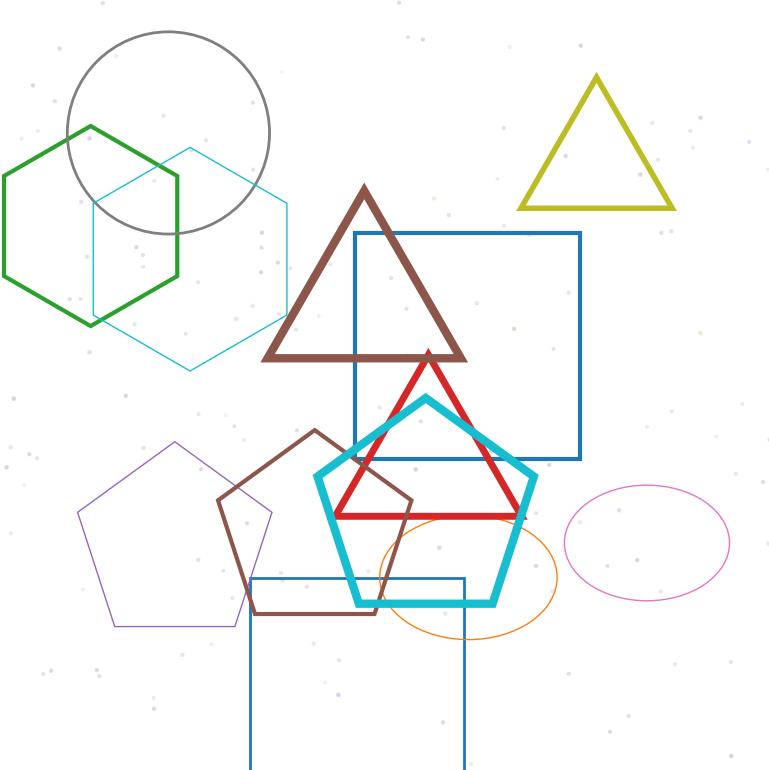[{"shape": "square", "thickness": 1.5, "radius": 0.73, "center": [0.607, 0.551]}, {"shape": "square", "thickness": 1, "radius": 0.7, "center": [0.464, 0.11]}, {"shape": "oval", "thickness": 0.5, "radius": 0.58, "center": [0.608, 0.25]}, {"shape": "hexagon", "thickness": 1.5, "radius": 0.65, "center": [0.118, 0.706]}, {"shape": "triangle", "thickness": 2.5, "radius": 0.7, "center": [0.556, 0.399]}, {"shape": "pentagon", "thickness": 0.5, "radius": 0.66, "center": [0.227, 0.294]}, {"shape": "pentagon", "thickness": 1.5, "radius": 0.66, "center": [0.409, 0.309]}, {"shape": "triangle", "thickness": 3, "radius": 0.72, "center": [0.473, 0.607]}, {"shape": "oval", "thickness": 0.5, "radius": 0.54, "center": [0.84, 0.295]}, {"shape": "circle", "thickness": 1, "radius": 0.66, "center": [0.219, 0.827]}, {"shape": "triangle", "thickness": 2, "radius": 0.57, "center": [0.775, 0.786]}, {"shape": "hexagon", "thickness": 0.5, "radius": 0.73, "center": [0.247, 0.663]}, {"shape": "pentagon", "thickness": 3, "radius": 0.74, "center": [0.553, 0.335]}]